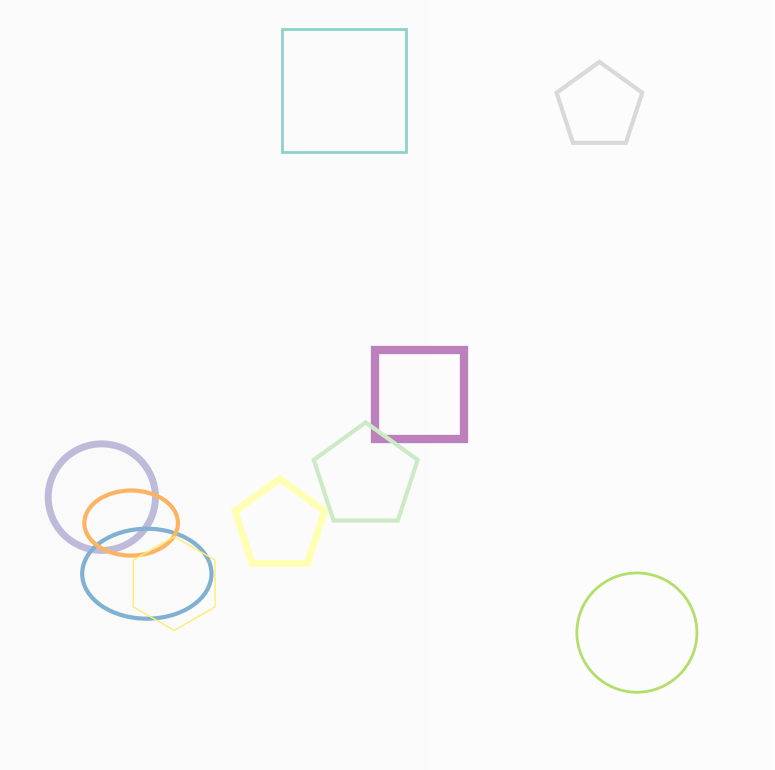[{"shape": "square", "thickness": 1, "radius": 0.4, "center": [0.444, 0.883]}, {"shape": "pentagon", "thickness": 2.5, "radius": 0.3, "center": [0.361, 0.317]}, {"shape": "circle", "thickness": 2.5, "radius": 0.35, "center": [0.131, 0.354]}, {"shape": "oval", "thickness": 1.5, "radius": 0.42, "center": [0.189, 0.255]}, {"shape": "oval", "thickness": 1.5, "radius": 0.3, "center": [0.169, 0.321]}, {"shape": "circle", "thickness": 1, "radius": 0.39, "center": [0.822, 0.178]}, {"shape": "pentagon", "thickness": 1.5, "radius": 0.29, "center": [0.773, 0.862]}, {"shape": "square", "thickness": 3, "radius": 0.29, "center": [0.541, 0.487]}, {"shape": "pentagon", "thickness": 1.5, "radius": 0.35, "center": [0.472, 0.381]}, {"shape": "hexagon", "thickness": 0.5, "radius": 0.3, "center": [0.225, 0.242]}]